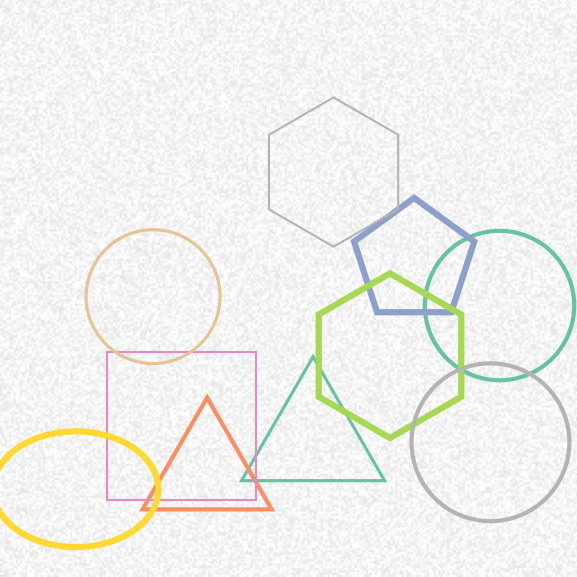[{"shape": "triangle", "thickness": 1.5, "radius": 0.72, "center": [0.542, 0.238]}, {"shape": "circle", "thickness": 2, "radius": 0.65, "center": [0.865, 0.47]}, {"shape": "triangle", "thickness": 2, "radius": 0.65, "center": [0.359, 0.182]}, {"shape": "pentagon", "thickness": 3, "radius": 0.55, "center": [0.717, 0.547]}, {"shape": "square", "thickness": 1, "radius": 0.64, "center": [0.314, 0.262]}, {"shape": "hexagon", "thickness": 3, "radius": 0.71, "center": [0.675, 0.383]}, {"shape": "oval", "thickness": 3, "radius": 0.72, "center": [0.131, 0.152]}, {"shape": "circle", "thickness": 1.5, "radius": 0.58, "center": [0.265, 0.486]}, {"shape": "circle", "thickness": 2, "radius": 0.68, "center": [0.849, 0.233]}, {"shape": "hexagon", "thickness": 1, "radius": 0.65, "center": [0.578, 0.701]}]